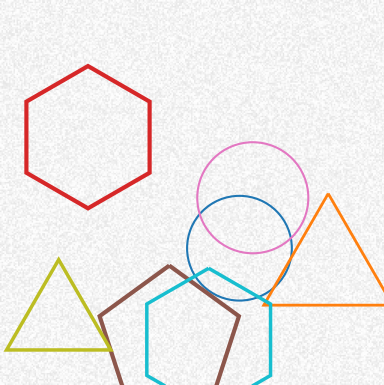[{"shape": "circle", "thickness": 1.5, "radius": 0.68, "center": [0.622, 0.355]}, {"shape": "triangle", "thickness": 2, "radius": 0.97, "center": [0.853, 0.304]}, {"shape": "hexagon", "thickness": 3, "radius": 0.92, "center": [0.229, 0.644]}, {"shape": "pentagon", "thickness": 3, "radius": 0.95, "center": [0.44, 0.12]}, {"shape": "circle", "thickness": 1.5, "radius": 0.72, "center": [0.657, 0.486]}, {"shape": "triangle", "thickness": 2.5, "radius": 0.78, "center": [0.152, 0.169]}, {"shape": "hexagon", "thickness": 2.5, "radius": 0.93, "center": [0.542, 0.118]}]